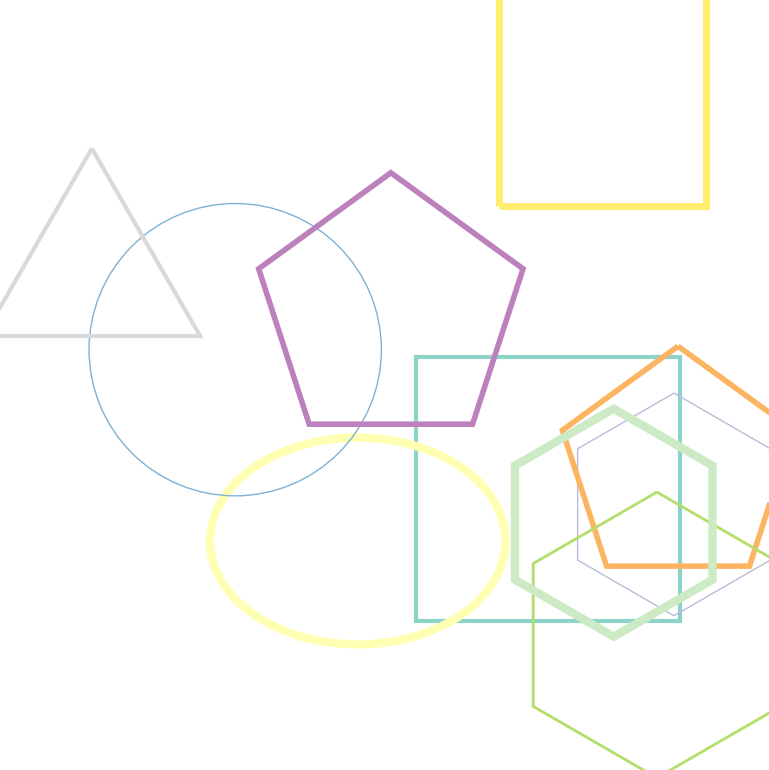[{"shape": "square", "thickness": 1.5, "radius": 0.86, "center": [0.712, 0.365]}, {"shape": "oval", "thickness": 3, "radius": 0.96, "center": [0.465, 0.297]}, {"shape": "hexagon", "thickness": 0.5, "radius": 0.72, "center": [0.875, 0.345]}, {"shape": "circle", "thickness": 0.5, "radius": 0.95, "center": [0.305, 0.546]}, {"shape": "pentagon", "thickness": 2, "radius": 0.79, "center": [0.881, 0.393]}, {"shape": "hexagon", "thickness": 1, "radius": 0.93, "center": [0.853, 0.175]}, {"shape": "triangle", "thickness": 1.5, "radius": 0.81, "center": [0.119, 0.645]}, {"shape": "pentagon", "thickness": 2, "radius": 0.9, "center": [0.508, 0.595]}, {"shape": "hexagon", "thickness": 3, "radius": 0.74, "center": [0.797, 0.321]}, {"shape": "square", "thickness": 2.5, "radius": 0.67, "center": [0.782, 0.867]}]